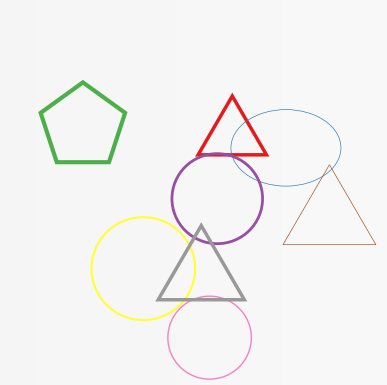[{"shape": "triangle", "thickness": 2.5, "radius": 0.51, "center": [0.599, 0.649]}, {"shape": "oval", "thickness": 0.5, "radius": 0.71, "center": [0.738, 0.616]}, {"shape": "pentagon", "thickness": 3, "radius": 0.57, "center": [0.214, 0.671]}, {"shape": "circle", "thickness": 2, "radius": 0.58, "center": [0.561, 0.484]}, {"shape": "circle", "thickness": 1.5, "radius": 0.67, "center": [0.37, 0.302]}, {"shape": "triangle", "thickness": 0.5, "radius": 0.69, "center": [0.85, 0.434]}, {"shape": "circle", "thickness": 1, "radius": 0.54, "center": [0.541, 0.123]}, {"shape": "triangle", "thickness": 2.5, "radius": 0.64, "center": [0.519, 0.286]}]